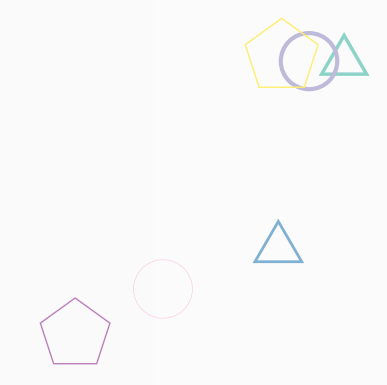[{"shape": "triangle", "thickness": 2.5, "radius": 0.33, "center": [0.888, 0.841]}, {"shape": "circle", "thickness": 3, "radius": 0.36, "center": [0.797, 0.841]}, {"shape": "triangle", "thickness": 2, "radius": 0.35, "center": [0.718, 0.355]}, {"shape": "circle", "thickness": 0.5, "radius": 0.38, "center": [0.421, 0.249]}, {"shape": "pentagon", "thickness": 1, "radius": 0.47, "center": [0.194, 0.132]}, {"shape": "pentagon", "thickness": 1, "radius": 0.49, "center": [0.727, 0.853]}]